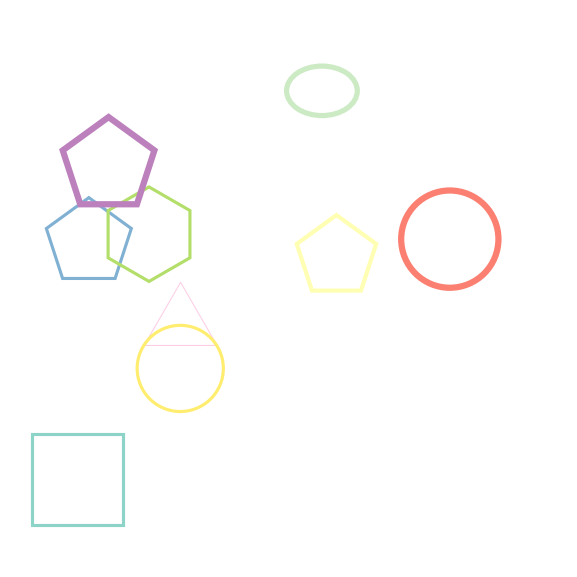[{"shape": "square", "thickness": 1.5, "radius": 0.39, "center": [0.134, 0.17]}, {"shape": "pentagon", "thickness": 2, "radius": 0.36, "center": [0.583, 0.554]}, {"shape": "circle", "thickness": 3, "radius": 0.42, "center": [0.779, 0.585]}, {"shape": "pentagon", "thickness": 1.5, "radius": 0.39, "center": [0.154, 0.58]}, {"shape": "hexagon", "thickness": 1.5, "radius": 0.41, "center": [0.258, 0.594]}, {"shape": "triangle", "thickness": 0.5, "radius": 0.36, "center": [0.313, 0.437]}, {"shape": "pentagon", "thickness": 3, "radius": 0.42, "center": [0.188, 0.713]}, {"shape": "oval", "thickness": 2.5, "radius": 0.31, "center": [0.557, 0.842]}, {"shape": "circle", "thickness": 1.5, "radius": 0.37, "center": [0.312, 0.361]}]